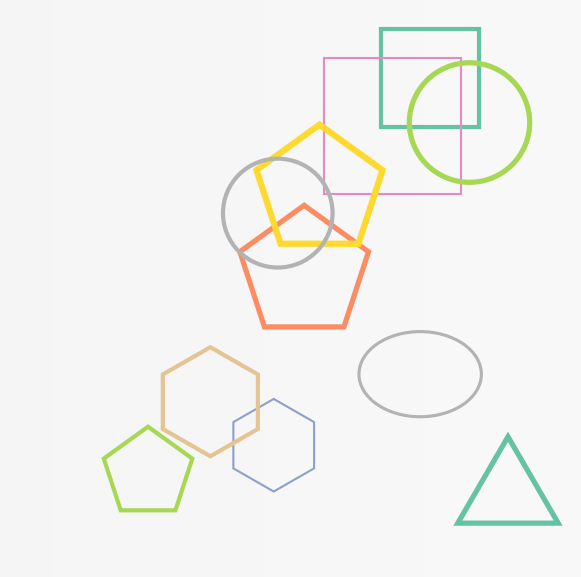[{"shape": "square", "thickness": 2, "radius": 0.42, "center": [0.74, 0.864]}, {"shape": "triangle", "thickness": 2.5, "radius": 0.5, "center": [0.874, 0.143]}, {"shape": "pentagon", "thickness": 2.5, "radius": 0.58, "center": [0.523, 0.527]}, {"shape": "hexagon", "thickness": 1, "radius": 0.4, "center": [0.471, 0.228]}, {"shape": "square", "thickness": 1, "radius": 0.59, "center": [0.675, 0.781]}, {"shape": "pentagon", "thickness": 2, "radius": 0.4, "center": [0.255, 0.18]}, {"shape": "circle", "thickness": 2.5, "radius": 0.52, "center": [0.808, 0.787]}, {"shape": "pentagon", "thickness": 3, "radius": 0.57, "center": [0.55, 0.669]}, {"shape": "hexagon", "thickness": 2, "radius": 0.47, "center": [0.362, 0.303]}, {"shape": "oval", "thickness": 1.5, "radius": 0.53, "center": [0.723, 0.351]}, {"shape": "circle", "thickness": 2, "radius": 0.47, "center": [0.478, 0.63]}]